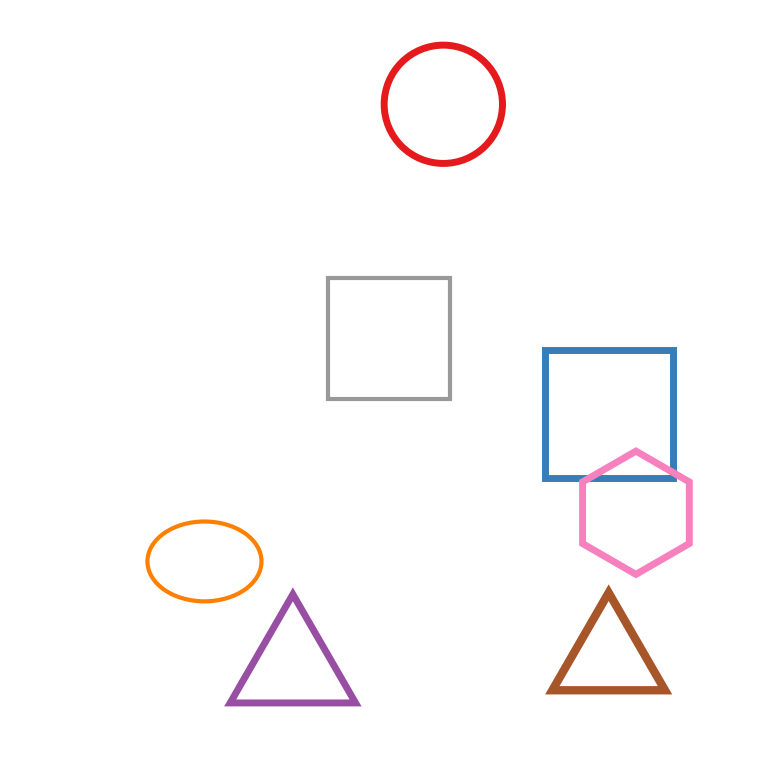[{"shape": "circle", "thickness": 2.5, "radius": 0.38, "center": [0.576, 0.865]}, {"shape": "square", "thickness": 2.5, "radius": 0.42, "center": [0.79, 0.462]}, {"shape": "triangle", "thickness": 2.5, "radius": 0.47, "center": [0.38, 0.134]}, {"shape": "oval", "thickness": 1.5, "radius": 0.37, "center": [0.266, 0.271]}, {"shape": "triangle", "thickness": 3, "radius": 0.42, "center": [0.79, 0.146]}, {"shape": "hexagon", "thickness": 2.5, "radius": 0.4, "center": [0.826, 0.334]}, {"shape": "square", "thickness": 1.5, "radius": 0.39, "center": [0.505, 0.56]}]